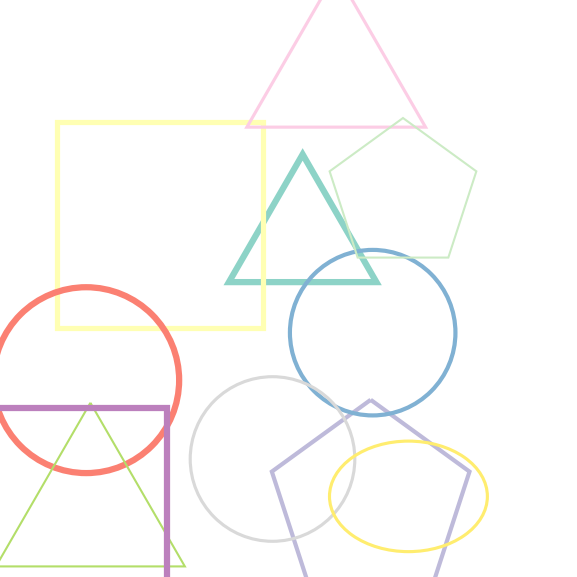[{"shape": "triangle", "thickness": 3, "radius": 0.74, "center": [0.524, 0.584]}, {"shape": "square", "thickness": 2.5, "radius": 0.89, "center": [0.277, 0.61]}, {"shape": "pentagon", "thickness": 2, "radius": 0.9, "center": [0.642, 0.127]}, {"shape": "circle", "thickness": 3, "radius": 0.8, "center": [0.149, 0.341]}, {"shape": "circle", "thickness": 2, "radius": 0.72, "center": [0.645, 0.423]}, {"shape": "triangle", "thickness": 1, "radius": 0.94, "center": [0.157, 0.113]}, {"shape": "triangle", "thickness": 1.5, "radius": 0.89, "center": [0.582, 0.868]}, {"shape": "circle", "thickness": 1.5, "radius": 0.71, "center": [0.472, 0.204]}, {"shape": "square", "thickness": 3, "radius": 0.9, "center": [0.11, 0.113]}, {"shape": "pentagon", "thickness": 1, "radius": 0.67, "center": [0.698, 0.661]}, {"shape": "oval", "thickness": 1.5, "radius": 0.68, "center": [0.707, 0.14]}]